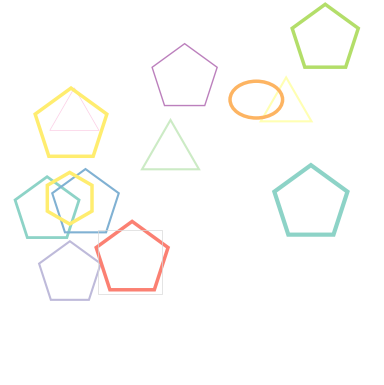[{"shape": "pentagon", "thickness": 3, "radius": 0.5, "center": [0.808, 0.471]}, {"shape": "pentagon", "thickness": 2, "radius": 0.44, "center": [0.122, 0.454]}, {"shape": "triangle", "thickness": 1.5, "radius": 0.38, "center": [0.743, 0.723]}, {"shape": "pentagon", "thickness": 1.5, "radius": 0.42, "center": [0.182, 0.289]}, {"shape": "pentagon", "thickness": 2.5, "radius": 0.49, "center": [0.343, 0.327]}, {"shape": "pentagon", "thickness": 1.5, "radius": 0.45, "center": [0.222, 0.47]}, {"shape": "oval", "thickness": 2.5, "radius": 0.34, "center": [0.666, 0.741]}, {"shape": "pentagon", "thickness": 2.5, "radius": 0.45, "center": [0.845, 0.899]}, {"shape": "triangle", "thickness": 0.5, "radius": 0.37, "center": [0.193, 0.698]}, {"shape": "square", "thickness": 0.5, "radius": 0.42, "center": [0.338, 0.32]}, {"shape": "pentagon", "thickness": 1, "radius": 0.44, "center": [0.48, 0.798]}, {"shape": "triangle", "thickness": 1.5, "radius": 0.43, "center": [0.443, 0.603]}, {"shape": "hexagon", "thickness": 2.5, "radius": 0.34, "center": [0.181, 0.485]}, {"shape": "pentagon", "thickness": 2.5, "radius": 0.49, "center": [0.184, 0.673]}]